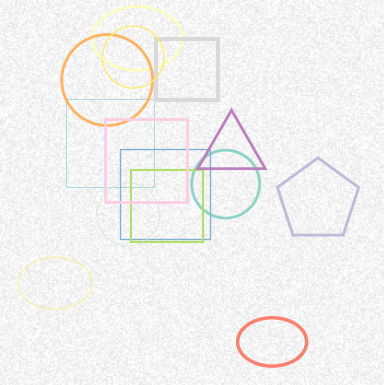[{"shape": "square", "thickness": 0.5, "radius": 0.57, "center": [0.286, 0.629]}, {"shape": "circle", "thickness": 2, "radius": 0.44, "center": [0.586, 0.522]}, {"shape": "oval", "thickness": 1.5, "radius": 0.59, "center": [0.357, 0.9]}, {"shape": "pentagon", "thickness": 2, "radius": 0.55, "center": [0.826, 0.479]}, {"shape": "oval", "thickness": 2.5, "radius": 0.45, "center": [0.707, 0.112]}, {"shape": "square", "thickness": 1, "radius": 0.59, "center": [0.429, 0.497]}, {"shape": "circle", "thickness": 2, "radius": 0.59, "center": [0.278, 0.792]}, {"shape": "square", "thickness": 1.5, "radius": 0.47, "center": [0.434, 0.465]}, {"shape": "square", "thickness": 2, "radius": 0.53, "center": [0.379, 0.583]}, {"shape": "square", "thickness": 3, "radius": 0.4, "center": [0.487, 0.82]}, {"shape": "triangle", "thickness": 2, "radius": 0.51, "center": [0.601, 0.613]}, {"shape": "circle", "thickness": 0.5, "radius": 0.41, "center": [0.333, 0.443]}, {"shape": "circle", "thickness": 1, "radius": 0.4, "center": [0.346, 0.852]}, {"shape": "oval", "thickness": 0.5, "radius": 0.48, "center": [0.143, 0.265]}]